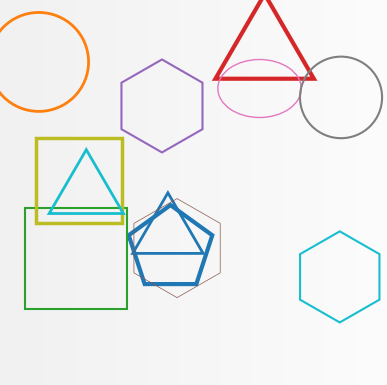[{"shape": "pentagon", "thickness": 3, "radius": 0.57, "center": [0.44, 0.354]}, {"shape": "triangle", "thickness": 2, "radius": 0.52, "center": [0.433, 0.394]}, {"shape": "circle", "thickness": 2, "radius": 0.64, "center": [0.1, 0.839]}, {"shape": "square", "thickness": 1.5, "radius": 0.66, "center": [0.196, 0.328]}, {"shape": "triangle", "thickness": 3, "radius": 0.73, "center": [0.683, 0.869]}, {"shape": "hexagon", "thickness": 1.5, "radius": 0.6, "center": [0.418, 0.725]}, {"shape": "hexagon", "thickness": 0.5, "radius": 0.64, "center": [0.457, 0.356]}, {"shape": "oval", "thickness": 1, "radius": 0.54, "center": [0.67, 0.77]}, {"shape": "circle", "thickness": 1.5, "radius": 0.53, "center": [0.88, 0.747]}, {"shape": "square", "thickness": 2.5, "radius": 0.55, "center": [0.204, 0.532]}, {"shape": "hexagon", "thickness": 1.5, "radius": 0.59, "center": [0.877, 0.281]}, {"shape": "triangle", "thickness": 2, "radius": 0.55, "center": [0.223, 0.501]}]